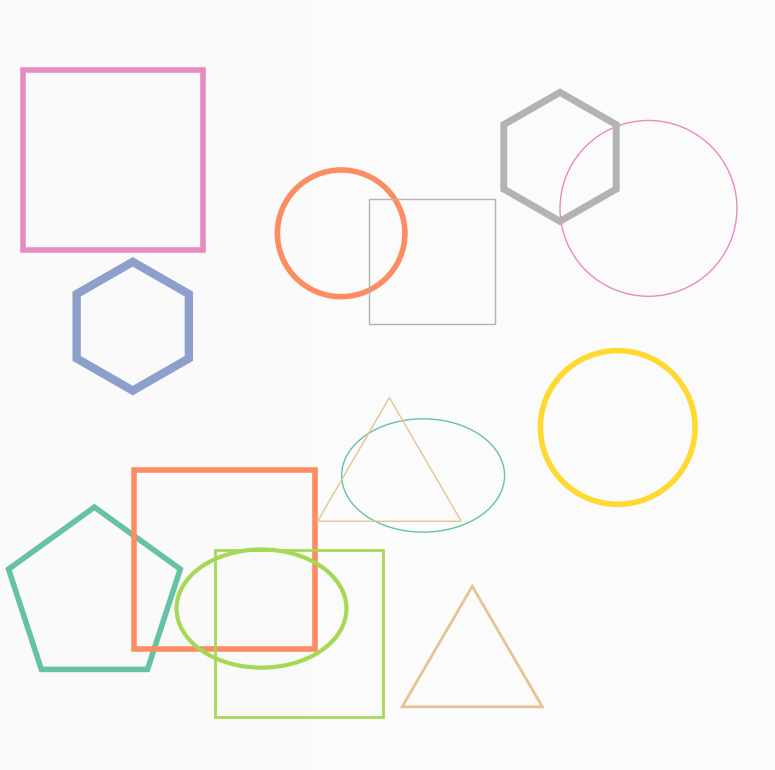[{"shape": "oval", "thickness": 0.5, "radius": 0.53, "center": [0.546, 0.383]}, {"shape": "pentagon", "thickness": 2, "radius": 0.58, "center": [0.122, 0.225]}, {"shape": "circle", "thickness": 2, "radius": 0.41, "center": [0.44, 0.697]}, {"shape": "square", "thickness": 2, "radius": 0.58, "center": [0.29, 0.274]}, {"shape": "hexagon", "thickness": 3, "radius": 0.42, "center": [0.171, 0.576]}, {"shape": "square", "thickness": 2, "radius": 0.58, "center": [0.146, 0.792]}, {"shape": "circle", "thickness": 0.5, "radius": 0.57, "center": [0.837, 0.729]}, {"shape": "square", "thickness": 1, "radius": 0.54, "center": [0.386, 0.177]}, {"shape": "oval", "thickness": 1.5, "radius": 0.55, "center": [0.337, 0.21]}, {"shape": "circle", "thickness": 2, "radius": 0.5, "center": [0.797, 0.445]}, {"shape": "triangle", "thickness": 1, "radius": 0.52, "center": [0.609, 0.134]}, {"shape": "triangle", "thickness": 0.5, "radius": 0.54, "center": [0.502, 0.377]}, {"shape": "square", "thickness": 0.5, "radius": 0.41, "center": [0.557, 0.66]}, {"shape": "hexagon", "thickness": 2.5, "radius": 0.42, "center": [0.723, 0.796]}]